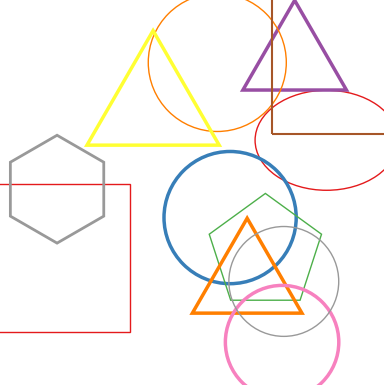[{"shape": "square", "thickness": 1, "radius": 0.97, "center": [0.144, 0.33]}, {"shape": "oval", "thickness": 1, "radius": 0.93, "center": [0.848, 0.636]}, {"shape": "circle", "thickness": 2.5, "radius": 0.86, "center": [0.598, 0.435]}, {"shape": "pentagon", "thickness": 1, "radius": 0.77, "center": [0.689, 0.344]}, {"shape": "triangle", "thickness": 2.5, "radius": 0.78, "center": [0.765, 0.844]}, {"shape": "circle", "thickness": 1, "radius": 0.9, "center": [0.564, 0.838]}, {"shape": "triangle", "thickness": 2.5, "radius": 0.82, "center": [0.642, 0.269]}, {"shape": "triangle", "thickness": 2.5, "radius": 0.99, "center": [0.398, 0.722]}, {"shape": "square", "thickness": 1.5, "radius": 0.95, "center": [0.896, 0.841]}, {"shape": "circle", "thickness": 2.5, "radius": 0.74, "center": [0.733, 0.111]}, {"shape": "circle", "thickness": 1, "radius": 0.71, "center": [0.737, 0.269]}, {"shape": "hexagon", "thickness": 2, "radius": 0.7, "center": [0.148, 0.509]}]